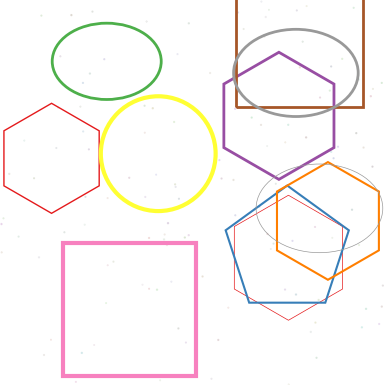[{"shape": "hexagon", "thickness": 0.5, "radius": 0.81, "center": [0.749, 0.33]}, {"shape": "hexagon", "thickness": 1, "radius": 0.71, "center": [0.134, 0.589]}, {"shape": "pentagon", "thickness": 1.5, "radius": 0.84, "center": [0.746, 0.35]}, {"shape": "oval", "thickness": 2, "radius": 0.71, "center": [0.277, 0.841]}, {"shape": "hexagon", "thickness": 2, "radius": 0.83, "center": [0.724, 0.699]}, {"shape": "hexagon", "thickness": 1.5, "radius": 0.76, "center": [0.852, 0.426]}, {"shape": "circle", "thickness": 3, "radius": 0.75, "center": [0.411, 0.601]}, {"shape": "square", "thickness": 2, "radius": 0.82, "center": [0.778, 0.887]}, {"shape": "square", "thickness": 3, "radius": 0.86, "center": [0.337, 0.197]}, {"shape": "oval", "thickness": 2, "radius": 0.81, "center": [0.769, 0.811]}, {"shape": "oval", "thickness": 0.5, "radius": 0.82, "center": [0.83, 0.459]}]